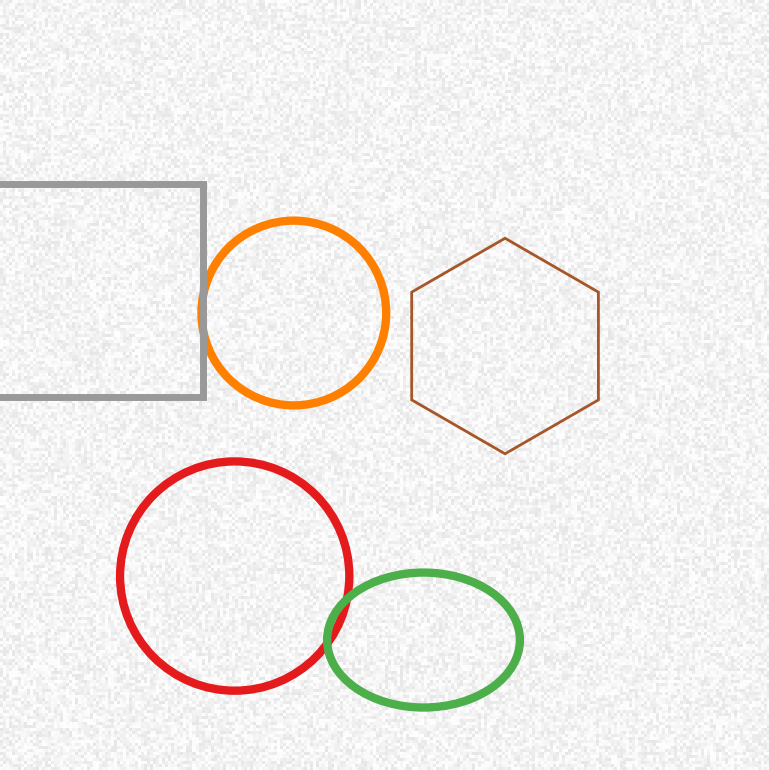[{"shape": "circle", "thickness": 3, "radius": 0.74, "center": [0.305, 0.252]}, {"shape": "oval", "thickness": 3, "radius": 0.63, "center": [0.55, 0.169]}, {"shape": "circle", "thickness": 3, "radius": 0.6, "center": [0.382, 0.593]}, {"shape": "hexagon", "thickness": 1, "radius": 0.7, "center": [0.656, 0.551]}, {"shape": "square", "thickness": 2.5, "radius": 0.69, "center": [0.125, 0.623]}]